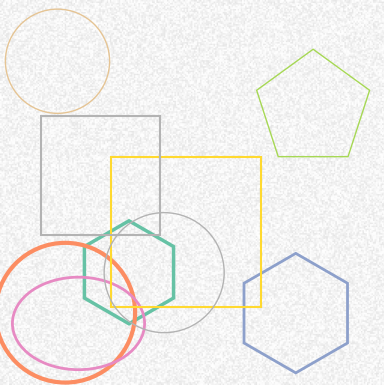[{"shape": "hexagon", "thickness": 2.5, "radius": 0.67, "center": [0.335, 0.293]}, {"shape": "circle", "thickness": 3, "radius": 0.91, "center": [0.17, 0.188]}, {"shape": "hexagon", "thickness": 2, "radius": 0.78, "center": [0.768, 0.187]}, {"shape": "oval", "thickness": 2, "radius": 0.86, "center": [0.204, 0.16]}, {"shape": "pentagon", "thickness": 1, "radius": 0.77, "center": [0.813, 0.718]}, {"shape": "square", "thickness": 1.5, "radius": 0.97, "center": [0.482, 0.397]}, {"shape": "circle", "thickness": 1, "radius": 0.68, "center": [0.149, 0.841]}, {"shape": "square", "thickness": 1.5, "radius": 0.77, "center": [0.261, 0.544]}, {"shape": "circle", "thickness": 1, "radius": 0.78, "center": [0.426, 0.292]}]